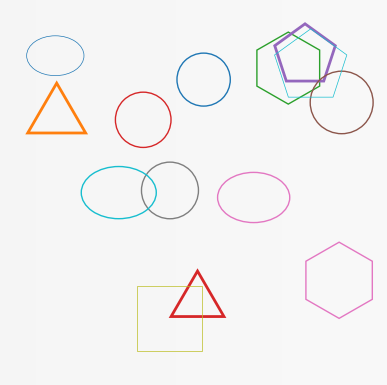[{"shape": "oval", "thickness": 0.5, "radius": 0.37, "center": [0.143, 0.855]}, {"shape": "circle", "thickness": 1, "radius": 0.34, "center": [0.525, 0.793]}, {"shape": "triangle", "thickness": 2, "radius": 0.43, "center": [0.146, 0.698]}, {"shape": "hexagon", "thickness": 1, "radius": 0.47, "center": [0.744, 0.823]}, {"shape": "circle", "thickness": 1, "radius": 0.36, "center": [0.37, 0.689]}, {"shape": "triangle", "thickness": 2, "radius": 0.39, "center": [0.51, 0.217]}, {"shape": "pentagon", "thickness": 2, "radius": 0.41, "center": [0.787, 0.856]}, {"shape": "circle", "thickness": 1, "radius": 0.41, "center": [0.882, 0.734]}, {"shape": "oval", "thickness": 1, "radius": 0.47, "center": [0.655, 0.487]}, {"shape": "hexagon", "thickness": 1, "radius": 0.49, "center": [0.875, 0.272]}, {"shape": "circle", "thickness": 1, "radius": 0.37, "center": [0.439, 0.505]}, {"shape": "square", "thickness": 0.5, "radius": 0.42, "center": [0.437, 0.172]}, {"shape": "pentagon", "thickness": 0.5, "radius": 0.49, "center": [0.802, 0.827]}, {"shape": "oval", "thickness": 1, "radius": 0.48, "center": [0.306, 0.5]}]